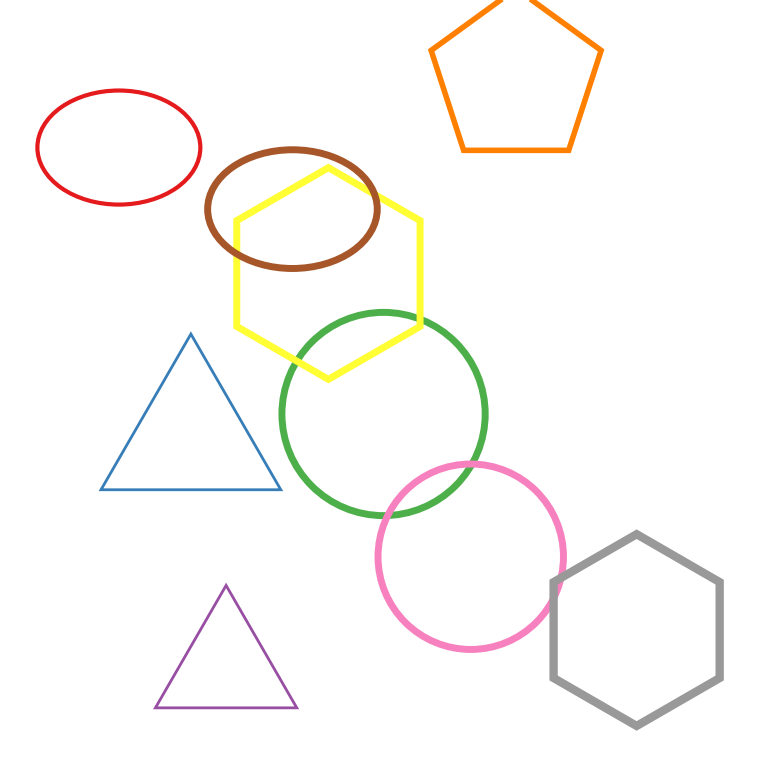[{"shape": "oval", "thickness": 1.5, "radius": 0.53, "center": [0.154, 0.808]}, {"shape": "triangle", "thickness": 1, "radius": 0.67, "center": [0.248, 0.431]}, {"shape": "circle", "thickness": 2.5, "radius": 0.66, "center": [0.498, 0.462]}, {"shape": "triangle", "thickness": 1, "radius": 0.53, "center": [0.294, 0.134]}, {"shape": "pentagon", "thickness": 2, "radius": 0.58, "center": [0.67, 0.899]}, {"shape": "hexagon", "thickness": 2.5, "radius": 0.69, "center": [0.427, 0.645]}, {"shape": "oval", "thickness": 2.5, "radius": 0.55, "center": [0.38, 0.728]}, {"shape": "circle", "thickness": 2.5, "radius": 0.6, "center": [0.611, 0.277]}, {"shape": "hexagon", "thickness": 3, "radius": 0.62, "center": [0.827, 0.182]}]